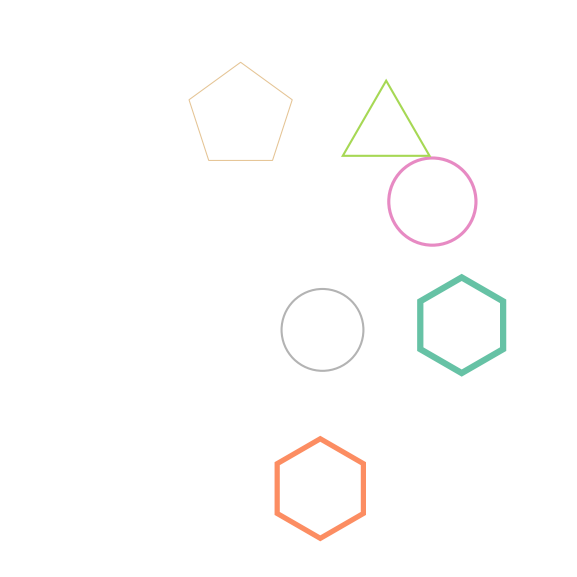[{"shape": "hexagon", "thickness": 3, "radius": 0.41, "center": [0.799, 0.436]}, {"shape": "hexagon", "thickness": 2.5, "radius": 0.43, "center": [0.555, 0.153]}, {"shape": "circle", "thickness": 1.5, "radius": 0.38, "center": [0.749, 0.65]}, {"shape": "triangle", "thickness": 1, "radius": 0.43, "center": [0.669, 0.773]}, {"shape": "pentagon", "thickness": 0.5, "radius": 0.47, "center": [0.417, 0.797]}, {"shape": "circle", "thickness": 1, "radius": 0.35, "center": [0.558, 0.428]}]